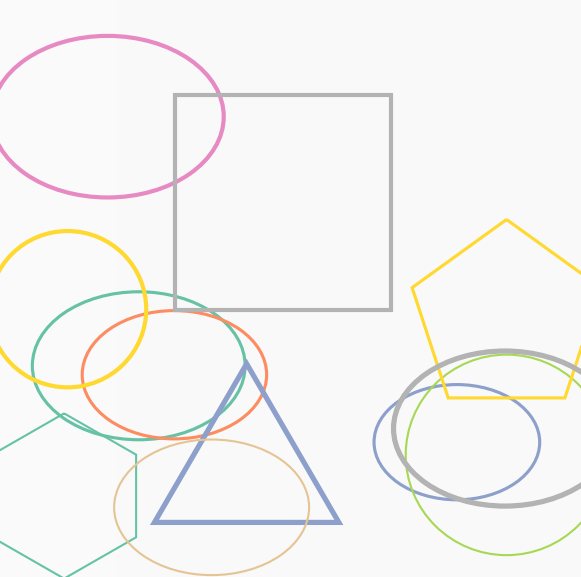[{"shape": "oval", "thickness": 1.5, "radius": 0.92, "center": [0.239, 0.366]}, {"shape": "hexagon", "thickness": 1, "radius": 0.72, "center": [0.11, 0.14]}, {"shape": "oval", "thickness": 1.5, "radius": 0.79, "center": [0.3, 0.35]}, {"shape": "triangle", "thickness": 2.5, "radius": 0.92, "center": [0.424, 0.186]}, {"shape": "oval", "thickness": 1.5, "radius": 0.71, "center": [0.786, 0.233]}, {"shape": "oval", "thickness": 2, "radius": 1.0, "center": [0.185, 0.797]}, {"shape": "circle", "thickness": 1, "radius": 0.87, "center": [0.872, 0.211]}, {"shape": "pentagon", "thickness": 1.5, "radius": 0.85, "center": [0.871, 0.448]}, {"shape": "circle", "thickness": 2, "radius": 0.68, "center": [0.116, 0.464]}, {"shape": "oval", "thickness": 1, "radius": 0.84, "center": [0.364, 0.121]}, {"shape": "oval", "thickness": 2.5, "radius": 0.96, "center": [0.869, 0.257]}, {"shape": "square", "thickness": 2, "radius": 0.93, "center": [0.486, 0.648]}]